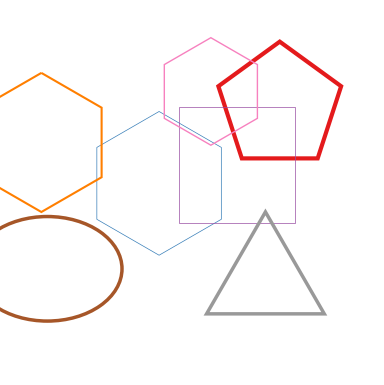[{"shape": "pentagon", "thickness": 3, "radius": 0.84, "center": [0.727, 0.724]}, {"shape": "hexagon", "thickness": 0.5, "radius": 0.93, "center": [0.413, 0.524]}, {"shape": "square", "thickness": 0.5, "radius": 0.75, "center": [0.615, 0.571]}, {"shape": "hexagon", "thickness": 1.5, "radius": 0.9, "center": [0.107, 0.63]}, {"shape": "oval", "thickness": 2.5, "radius": 0.97, "center": [0.123, 0.302]}, {"shape": "hexagon", "thickness": 1, "radius": 0.7, "center": [0.548, 0.762]}, {"shape": "triangle", "thickness": 2.5, "radius": 0.88, "center": [0.689, 0.273]}]